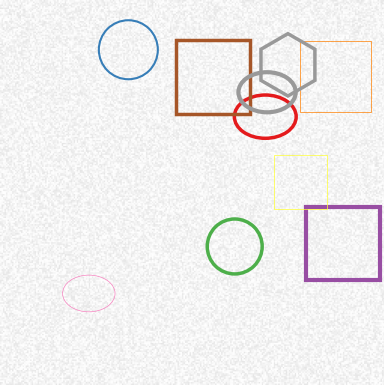[{"shape": "oval", "thickness": 2.5, "radius": 0.4, "center": [0.689, 0.697]}, {"shape": "circle", "thickness": 1.5, "radius": 0.38, "center": [0.333, 0.871]}, {"shape": "circle", "thickness": 2.5, "radius": 0.36, "center": [0.61, 0.36]}, {"shape": "square", "thickness": 3, "radius": 0.48, "center": [0.892, 0.368]}, {"shape": "square", "thickness": 0.5, "radius": 0.46, "center": [0.872, 0.8]}, {"shape": "square", "thickness": 0.5, "radius": 0.35, "center": [0.78, 0.527]}, {"shape": "square", "thickness": 2.5, "radius": 0.48, "center": [0.552, 0.801]}, {"shape": "oval", "thickness": 0.5, "radius": 0.34, "center": [0.231, 0.238]}, {"shape": "hexagon", "thickness": 2.5, "radius": 0.4, "center": [0.748, 0.832]}, {"shape": "oval", "thickness": 3, "radius": 0.37, "center": [0.694, 0.76]}]